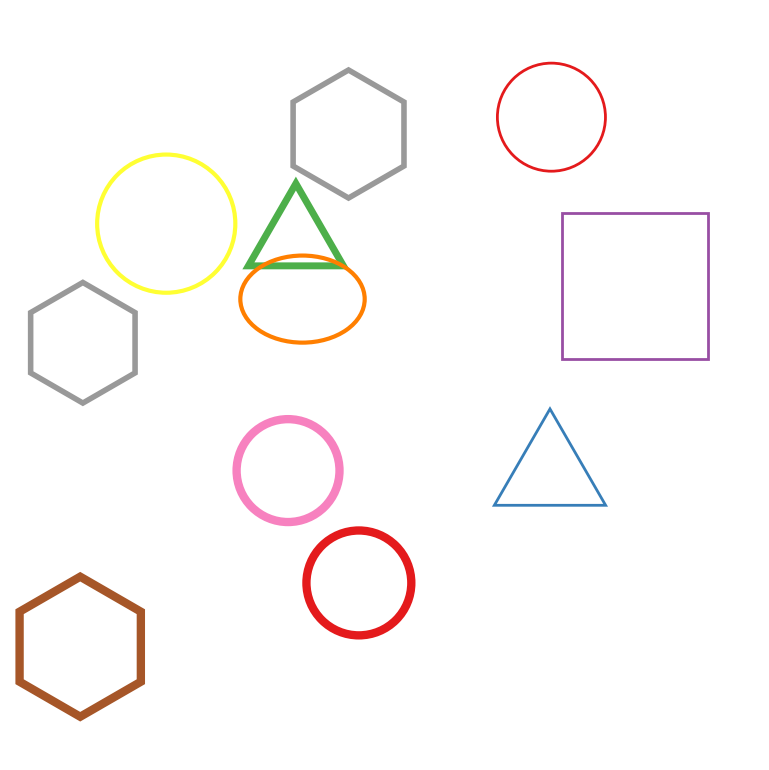[{"shape": "circle", "thickness": 1, "radius": 0.35, "center": [0.716, 0.848]}, {"shape": "circle", "thickness": 3, "radius": 0.34, "center": [0.466, 0.243]}, {"shape": "triangle", "thickness": 1, "radius": 0.42, "center": [0.714, 0.385]}, {"shape": "triangle", "thickness": 2.5, "radius": 0.36, "center": [0.384, 0.69]}, {"shape": "square", "thickness": 1, "radius": 0.48, "center": [0.825, 0.629]}, {"shape": "oval", "thickness": 1.5, "radius": 0.4, "center": [0.393, 0.612]}, {"shape": "circle", "thickness": 1.5, "radius": 0.45, "center": [0.216, 0.71]}, {"shape": "hexagon", "thickness": 3, "radius": 0.45, "center": [0.104, 0.16]}, {"shape": "circle", "thickness": 3, "radius": 0.33, "center": [0.374, 0.389]}, {"shape": "hexagon", "thickness": 2, "radius": 0.39, "center": [0.108, 0.555]}, {"shape": "hexagon", "thickness": 2, "radius": 0.42, "center": [0.453, 0.826]}]